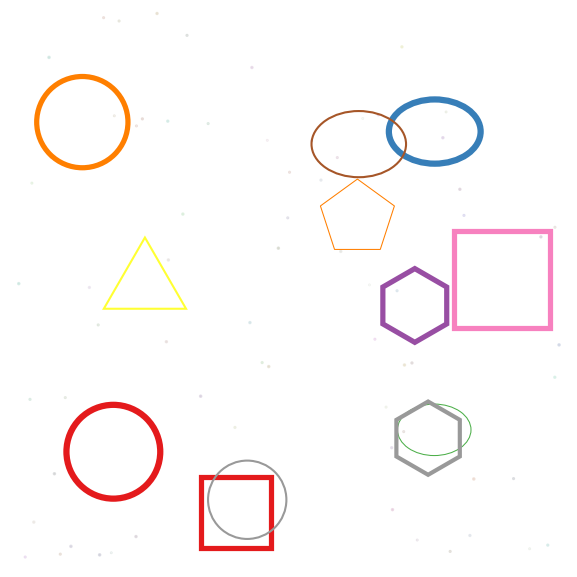[{"shape": "circle", "thickness": 3, "radius": 0.41, "center": [0.196, 0.217]}, {"shape": "square", "thickness": 2.5, "radius": 0.3, "center": [0.408, 0.112]}, {"shape": "oval", "thickness": 3, "radius": 0.4, "center": [0.753, 0.771]}, {"shape": "oval", "thickness": 0.5, "radius": 0.32, "center": [0.752, 0.255]}, {"shape": "hexagon", "thickness": 2.5, "radius": 0.32, "center": [0.718, 0.47]}, {"shape": "circle", "thickness": 2.5, "radius": 0.4, "center": [0.143, 0.788]}, {"shape": "pentagon", "thickness": 0.5, "radius": 0.34, "center": [0.619, 0.622]}, {"shape": "triangle", "thickness": 1, "radius": 0.41, "center": [0.251, 0.506]}, {"shape": "oval", "thickness": 1, "radius": 0.41, "center": [0.621, 0.75]}, {"shape": "square", "thickness": 2.5, "radius": 0.42, "center": [0.869, 0.515]}, {"shape": "hexagon", "thickness": 2, "radius": 0.32, "center": [0.741, 0.24]}, {"shape": "circle", "thickness": 1, "radius": 0.34, "center": [0.428, 0.134]}]